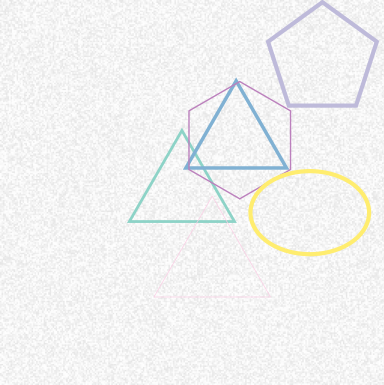[{"shape": "triangle", "thickness": 2, "radius": 0.79, "center": [0.472, 0.503]}, {"shape": "pentagon", "thickness": 3, "radius": 0.74, "center": [0.837, 0.846]}, {"shape": "triangle", "thickness": 2.5, "radius": 0.75, "center": [0.613, 0.639]}, {"shape": "triangle", "thickness": 0.5, "radius": 0.87, "center": [0.551, 0.316]}, {"shape": "hexagon", "thickness": 1, "radius": 0.76, "center": [0.623, 0.636]}, {"shape": "oval", "thickness": 3, "radius": 0.77, "center": [0.805, 0.448]}]